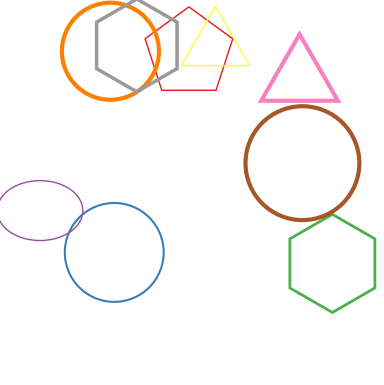[{"shape": "pentagon", "thickness": 1, "radius": 0.6, "center": [0.491, 0.862]}, {"shape": "circle", "thickness": 1.5, "radius": 0.64, "center": [0.297, 0.344]}, {"shape": "hexagon", "thickness": 2, "radius": 0.64, "center": [0.863, 0.316]}, {"shape": "oval", "thickness": 1, "radius": 0.56, "center": [0.104, 0.453]}, {"shape": "circle", "thickness": 3, "radius": 0.63, "center": [0.287, 0.867]}, {"shape": "triangle", "thickness": 1, "radius": 0.51, "center": [0.56, 0.881]}, {"shape": "circle", "thickness": 3, "radius": 0.74, "center": [0.786, 0.576]}, {"shape": "triangle", "thickness": 3, "radius": 0.58, "center": [0.778, 0.796]}, {"shape": "hexagon", "thickness": 2.5, "radius": 0.6, "center": [0.355, 0.882]}]